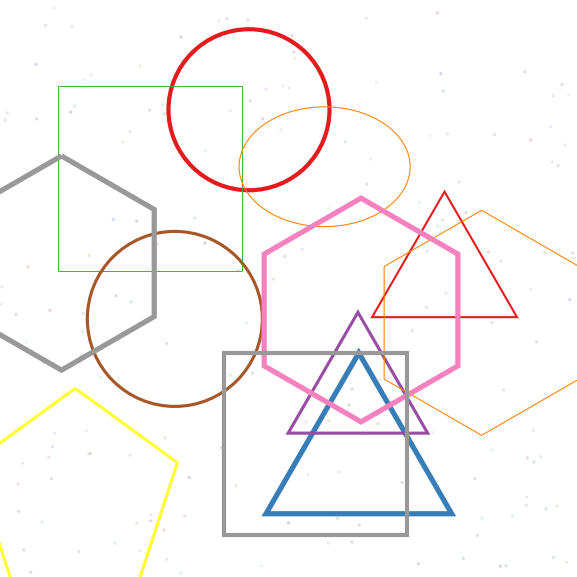[{"shape": "triangle", "thickness": 1, "radius": 0.72, "center": [0.77, 0.522]}, {"shape": "circle", "thickness": 2, "radius": 0.7, "center": [0.431, 0.809]}, {"shape": "triangle", "thickness": 2.5, "radius": 0.93, "center": [0.621, 0.202]}, {"shape": "square", "thickness": 0.5, "radius": 0.8, "center": [0.26, 0.689]}, {"shape": "triangle", "thickness": 1.5, "radius": 0.7, "center": [0.62, 0.319]}, {"shape": "hexagon", "thickness": 0.5, "radius": 0.97, "center": [0.834, 0.44]}, {"shape": "oval", "thickness": 0.5, "radius": 0.74, "center": [0.562, 0.71]}, {"shape": "pentagon", "thickness": 1.5, "radius": 0.93, "center": [0.13, 0.141]}, {"shape": "circle", "thickness": 1.5, "radius": 0.76, "center": [0.303, 0.447]}, {"shape": "hexagon", "thickness": 2.5, "radius": 0.97, "center": [0.625, 0.462]}, {"shape": "hexagon", "thickness": 2.5, "radius": 0.93, "center": [0.106, 0.544]}, {"shape": "square", "thickness": 2, "radius": 0.79, "center": [0.546, 0.23]}]